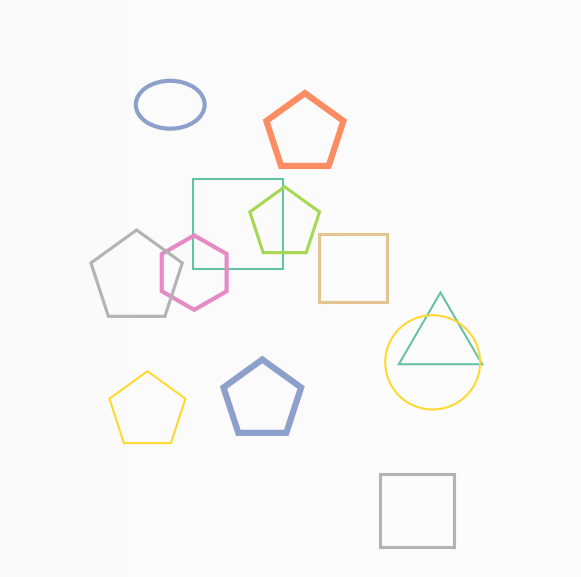[{"shape": "triangle", "thickness": 1, "radius": 0.41, "center": [0.758, 0.41]}, {"shape": "square", "thickness": 1, "radius": 0.39, "center": [0.41, 0.611]}, {"shape": "pentagon", "thickness": 3, "radius": 0.35, "center": [0.525, 0.768]}, {"shape": "pentagon", "thickness": 3, "radius": 0.35, "center": [0.451, 0.306]}, {"shape": "oval", "thickness": 2, "radius": 0.3, "center": [0.293, 0.818]}, {"shape": "hexagon", "thickness": 2, "radius": 0.32, "center": [0.334, 0.527]}, {"shape": "pentagon", "thickness": 1.5, "radius": 0.32, "center": [0.49, 0.613]}, {"shape": "pentagon", "thickness": 1, "radius": 0.34, "center": [0.254, 0.287]}, {"shape": "circle", "thickness": 1, "radius": 0.41, "center": [0.744, 0.372]}, {"shape": "square", "thickness": 1.5, "radius": 0.29, "center": [0.608, 0.536]}, {"shape": "pentagon", "thickness": 1.5, "radius": 0.41, "center": [0.235, 0.518]}, {"shape": "square", "thickness": 1.5, "radius": 0.32, "center": [0.717, 0.115]}]